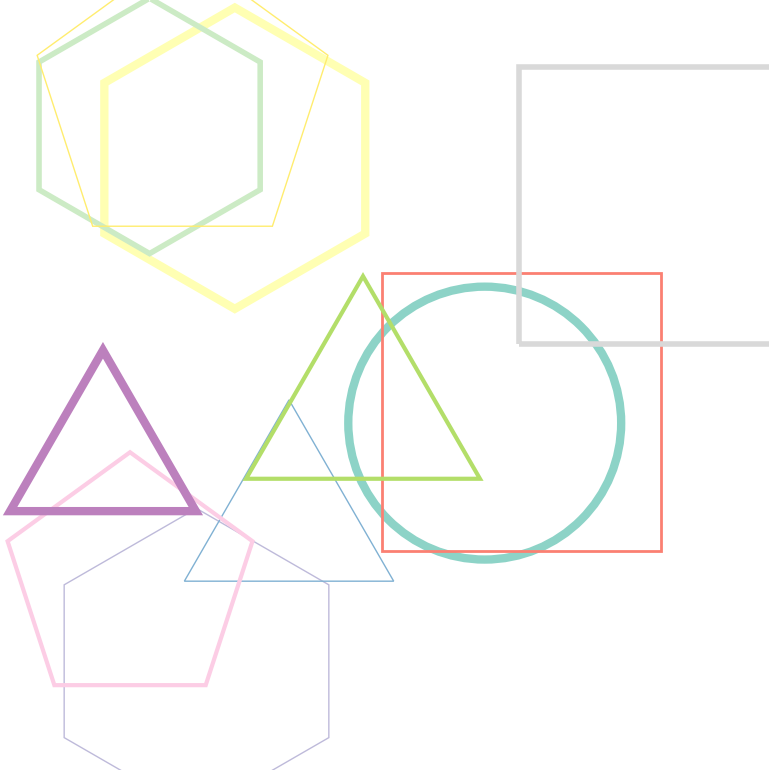[{"shape": "circle", "thickness": 3, "radius": 0.89, "center": [0.63, 0.451]}, {"shape": "hexagon", "thickness": 3, "radius": 0.98, "center": [0.305, 0.795]}, {"shape": "hexagon", "thickness": 0.5, "radius": 0.99, "center": [0.255, 0.141]}, {"shape": "square", "thickness": 1, "radius": 0.9, "center": [0.677, 0.465]}, {"shape": "triangle", "thickness": 0.5, "radius": 0.78, "center": [0.375, 0.324]}, {"shape": "triangle", "thickness": 1.5, "radius": 0.88, "center": [0.471, 0.466]}, {"shape": "pentagon", "thickness": 1.5, "radius": 0.84, "center": [0.169, 0.245]}, {"shape": "square", "thickness": 2, "radius": 0.9, "center": [0.854, 0.733]}, {"shape": "triangle", "thickness": 3, "radius": 0.7, "center": [0.134, 0.406]}, {"shape": "hexagon", "thickness": 2, "radius": 0.83, "center": [0.194, 0.837]}, {"shape": "pentagon", "thickness": 0.5, "radius": 0.99, "center": [0.237, 0.867]}]